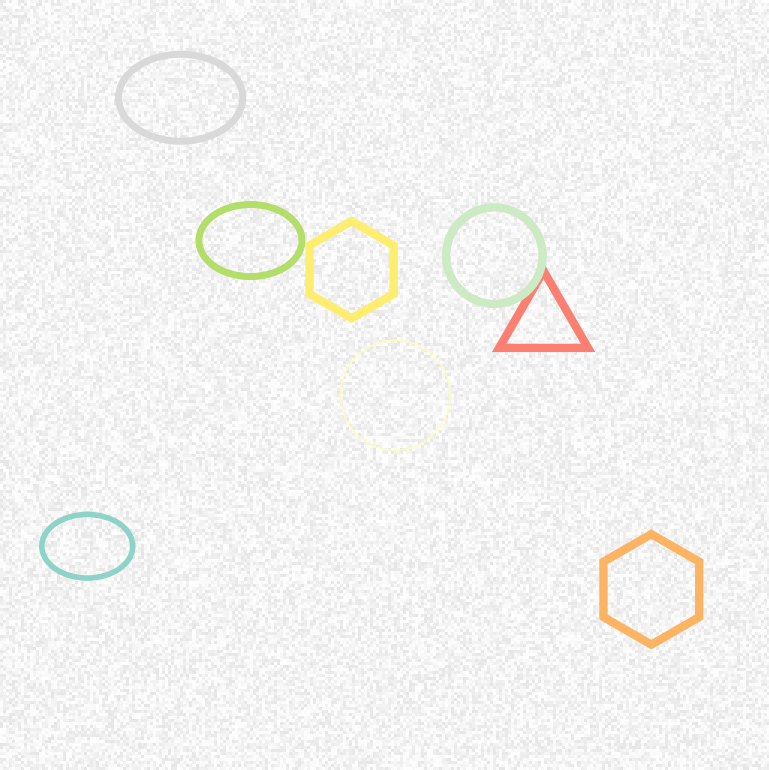[{"shape": "oval", "thickness": 2, "radius": 0.3, "center": [0.113, 0.291]}, {"shape": "circle", "thickness": 0.5, "radius": 0.36, "center": [0.513, 0.487]}, {"shape": "triangle", "thickness": 3, "radius": 0.33, "center": [0.706, 0.582]}, {"shape": "hexagon", "thickness": 3, "radius": 0.36, "center": [0.846, 0.235]}, {"shape": "oval", "thickness": 2.5, "radius": 0.33, "center": [0.325, 0.688]}, {"shape": "oval", "thickness": 2.5, "radius": 0.4, "center": [0.235, 0.873]}, {"shape": "circle", "thickness": 3, "radius": 0.31, "center": [0.642, 0.668]}, {"shape": "hexagon", "thickness": 3, "radius": 0.32, "center": [0.457, 0.65]}]